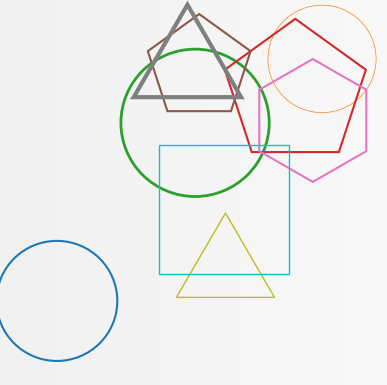[{"shape": "circle", "thickness": 1.5, "radius": 0.78, "center": [0.147, 0.218]}, {"shape": "circle", "thickness": 0.5, "radius": 0.7, "center": [0.831, 0.847]}, {"shape": "circle", "thickness": 2, "radius": 0.96, "center": [0.503, 0.681]}, {"shape": "pentagon", "thickness": 1.5, "radius": 0.96, "center": [0.762, 0.76]}, {"shape": "pentagon", "thickness": 1.5, "radius": 0.7, "center": [0.514, 0.824]}, {"shape": "hexagon", "thickness": 1.5, "radius": 0.8, "center": [0.807, 0.687]}, {"shape": "triangle", "thickness": 3, "radius": 0.8, "center": [0.484, 0.828]}, {"shape": "triangle", "thickness": 1, "radius": 0.73, "center": [0.582, 0.301]}, {"shape": "square", "thickness": 1, "radius": 0.84, "center": [0.579, 0.456]}]